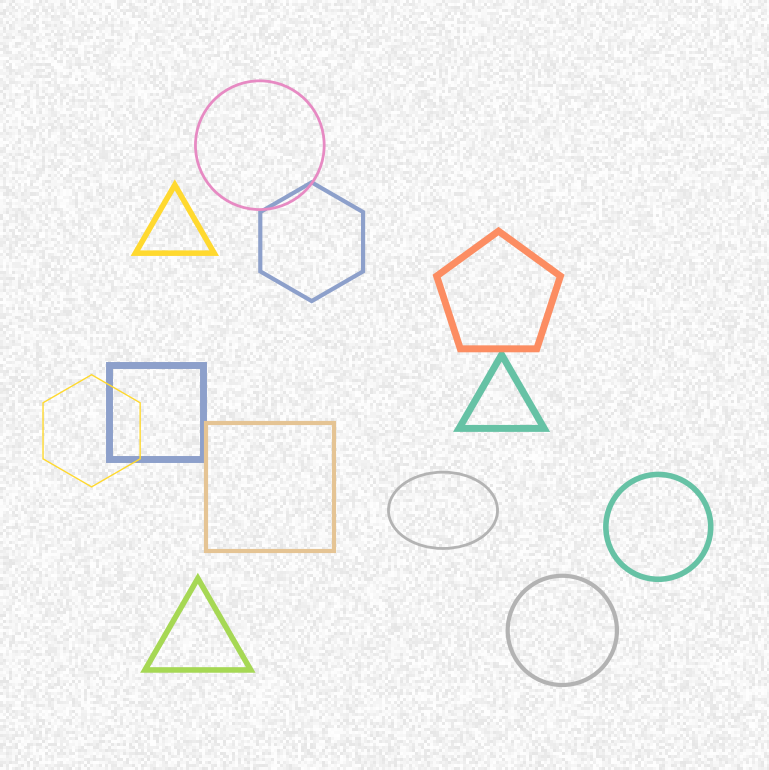[{"shape": "triangle", "thickness": 2.5, "radius": 0.32, "center": [0.651, 0.476]}, {"shape": "circle", "thickness": 2, "radius": 0.34, "center": [0.855, 0.316]}, {"shape": "pentagon", "thickness": 2.5, "radius": 0.42, "center": [0.647, 0.615]}, {"shape": "square", "thickness": 2.5, "radius": 0.3, "center": [0.202, 0.465]}, {"shape": "hexagon", "thickness": 1.5, "radius": 0.39, "center": [0.405, 0.686]}, {"shape": "circle", "thickness": 1, "radius": 0.42, "center": [0.337, 0.811]}, {"shape": "triangle", "thickness": 2, "radius": 0.4, "center": [0.257, 0.17]}, {"shape": "triangle", "thickness": 2, "radius": 0.3, "center": [0.227, 0.701]}, {"shape": "hexagon", "thickness": 0.5, "radius": 0.36, "center": [0.119, 0.441]}, {"shape": "square", "thickness": 1.5, "radius": 0.42, "center": [0.351, 0.368]}, {"shape": "circle", "thickness": 1.5, "radius": 0.35, "center": [0.73, 0.181]}, {"shape": "oval", "thickness": 1, "radius": 0.35, "center": [0.575, 0.337]}]